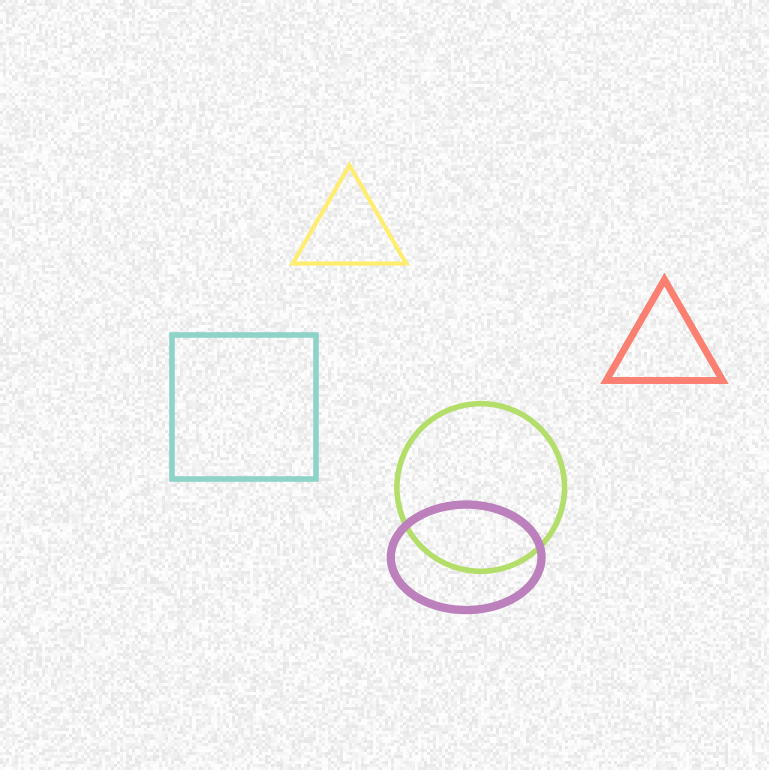[{"shape": "square", "thickness": 2, "radius": 0.47, "center": [0.317, 0.471]}, {"shape": "triangle", "thickness": 2.5, "radius": 0.44, "center": [0.863, 0.55]}, {"shape": "circle", "thickness": 2, "radius": 0.54, "center": [0.624, 0.367]}, {"shape": "oval", "thickness": 3, "radius": 0.49, "center": [0.605, 0.276]}, {"shape": "triangle", "thickness": 1.5, "radius": 0.43, "center": [0.454, 0.7]}]